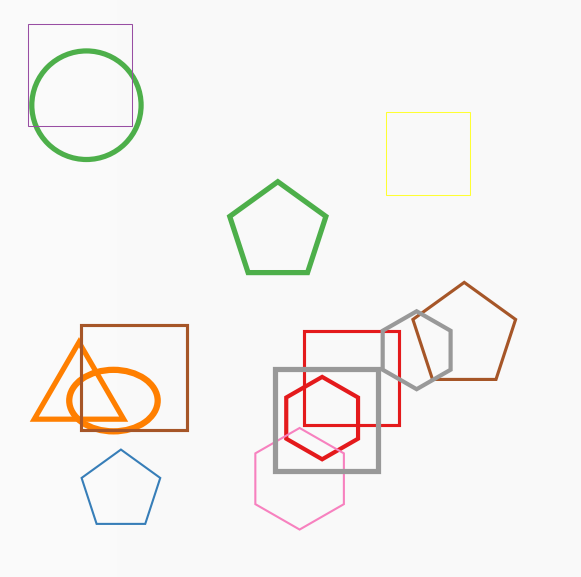[{"shape": "hexagon", "thickness": 2, "radius": 0.36, "center": [0.554, 0.275]}, {"shape": "square", "thickness": 1.5, "radius": 0.41, "center": [0.605, 0.344]}, {"shape": "pentagon", "thickness": 1, "radius": 0.36, "center": [0.208, 0.15]}, {"shape": "circle", "thickness": 2.5, "radius": 0.47, "center": [0.149, 0.817]}, {"shape": "pentagon", "thickness": 2.5, "radius": 0.43, "center": [0.478, 0.597]}, {"shape": "square", "thickness": 0.5, "radius": 0.44, "center": [0.138, 0.869]}, {"shape": "oval", "thickness": 3, "radius": 0.38, "center": [0.195, 0.305]}, {"shape": "triangle", "thickness": 2.5, "radius": 0.44, "center": [0.136, 0.318]}, {"shape": "square", "thickness": 0.5, "radius": 0.36, "center": [0.736, 0.733]}, {"shape": "square", "thickness": 1.5, "radius": 0.46, "center": [0.231, 0.345]}, {"shape": "pentagon", "thickness": 1.5, "radius": 0.46, "center": [0.799, 0.417]}, {"shape": "hexagon", "thickness": 1, "radius": 0.44, "center": [0.515, 0.17]}, {"shape": "hexagon", "thickness": 2, "radius": 0.34, "center": [0.717, 0.393]}, {"shape": "square", "thickness": 2.5, "radius": 0.44, "center": [0.562, 0.272]}]